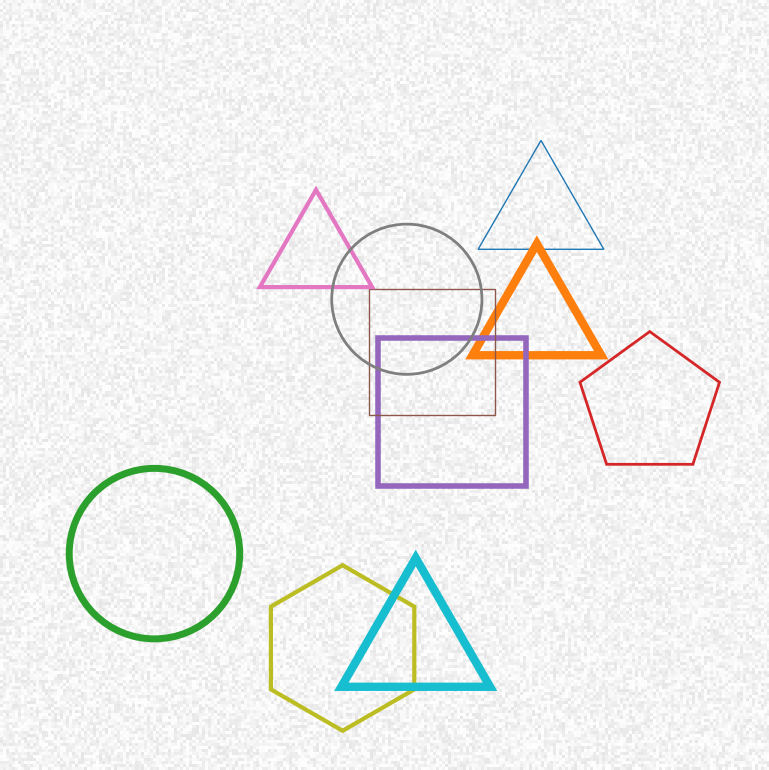[{"shape": "triangle", "thickness": 0.5, "radius": 0.47, "center": [0.703, 0.723]}, {"shape": "triangle", "thickness": 3, "radius": 0.48, "center": [0.697, 0.587]}, {"shape": "circle", "thickness": 2.5, "radius": 0.55, "center": [0.201, 0.281]}, {"shape": "pentagon", "thickness": 1, "radius": 0.48, "center": [0.844, 0.474]}, {"shape": "square", "thickness": 2, "radius": 0.48, "center": [0.587, 0.465]}, {"shape": "square", "thickness": 0.5, "radius": 0.41, "center": [0.562, 0.542]}, {"shape": "triangle", "thickness": 1.5, "radius": 0.42, "center": [0.41, 0.669]}, {"shape": "circle", "thickness": 1, "radius": 0.49, "center": [0.528, 0.611]}, {"shape": "hexagon", "thickness": 1.5, "radius": 0.54, "center": [0.445, 0.158]}, {"shape": "triangle", "thickness": 3, "radius": 0.56, "center": [0.54, 0.164]}]